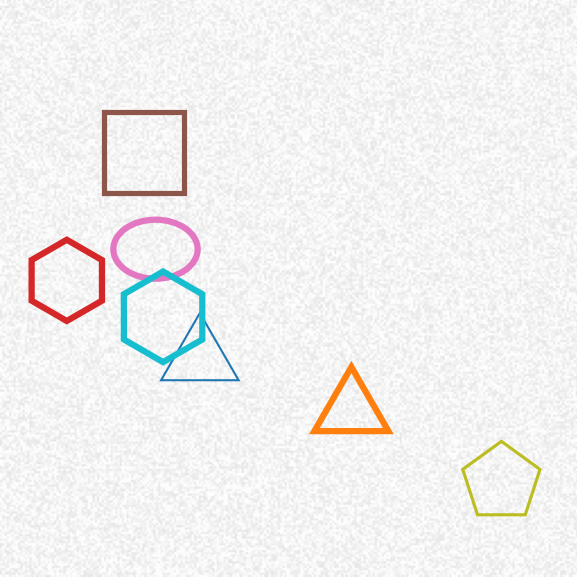[{"shape": "triangle", "thickness": 1, "radius": 0.39, "center": [0.346, 0.379]}, {"shape": "triangle", "thickness": 3, "radius": 0.37, "center": [0.608, 0.29]}, {"shape": "hexagon", "thickness": 3, "radius": 0.35, "center": [0.116, 0.514]}, {"shape": "square", "thickness": 2.5, "radius": 0.35, "center": [0.249, 0.735]}, {"shape": "oval", "thickness": 3, "radius": 0.37, "center": [0.269, 0.568]}, {"shape": "pentagon", "thickness": 1.5, "radius": 0.35, "center": [0.868, 0.165]}, {"shape": "hexagon", "thickness": 3, "radius": 0.39, "center": [0.282, 0.451]}]